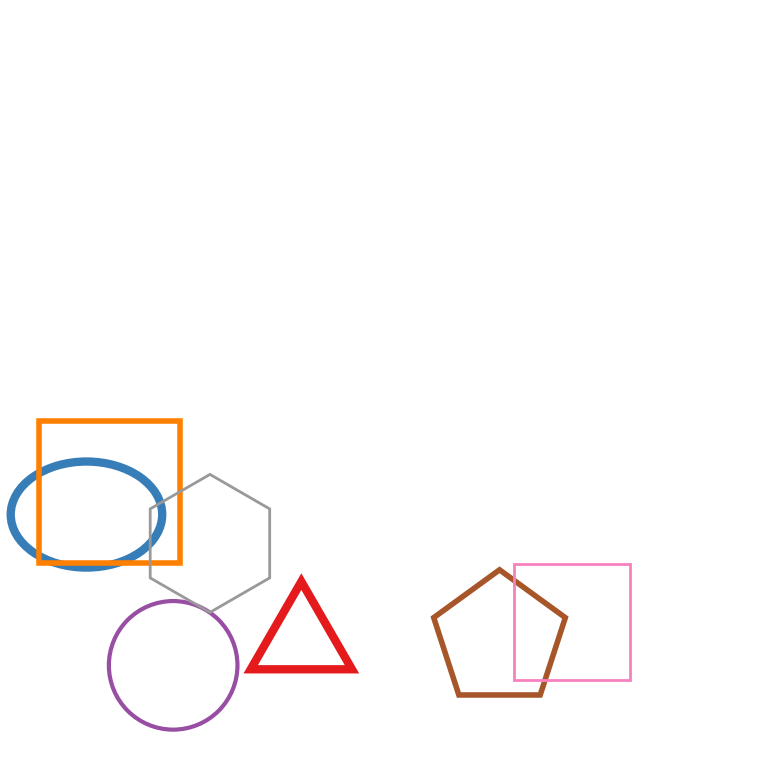[{"shape": "triangle", "thickness": 3, "radius": 0.38, "center": [0.391, 0.169]}, {"shape": "oval", "thickness": 3, "radius": 0.49, "center": [0.112, 0.332]}, {"shape": "circle", "thickness": 1.5, "radius": 0.42, "center": [0.225, 0.136]}, {"shape": "square", "thickness": 2, "radius": 0.46, "center": [0.143, 0.361]}, {"shape": "pentagon", "thickness": 2, "radius": 0.45, "center": [0.649, 0.17]}, {"shape": "square", "thickness": 1, "radius": 0.38, "center": [0.743, 0.192]}, {"shape": "hexagon", "thickness": 1, "radius": 0.45, "center": [0.273, 0.294]}]